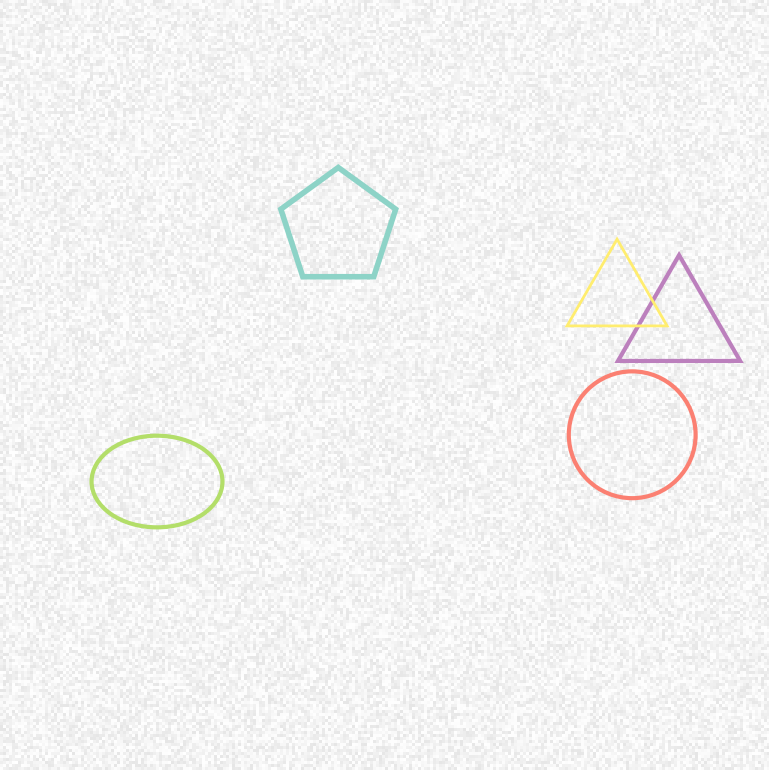[{"shape": "pentagon", "thickness": 2, "radius": 0.39, "center": [0.439, 0.704]}, {"shape": "circle", "thickness": 1.5, "radius": 0.41, "center": [0.821, 0.435]}, {"shape": "oval", "thickness": 1.5, "radius": 0.43, "center": [0.204, 0.375]}, {"shape": "triangle", "thickness": 1.5, "radius": 0.46, "center": [0.882, 0.577]}, {"shape": "triangle", "thickness": 1, "radius": 0.38, "center": [0.801, 0.614]}]